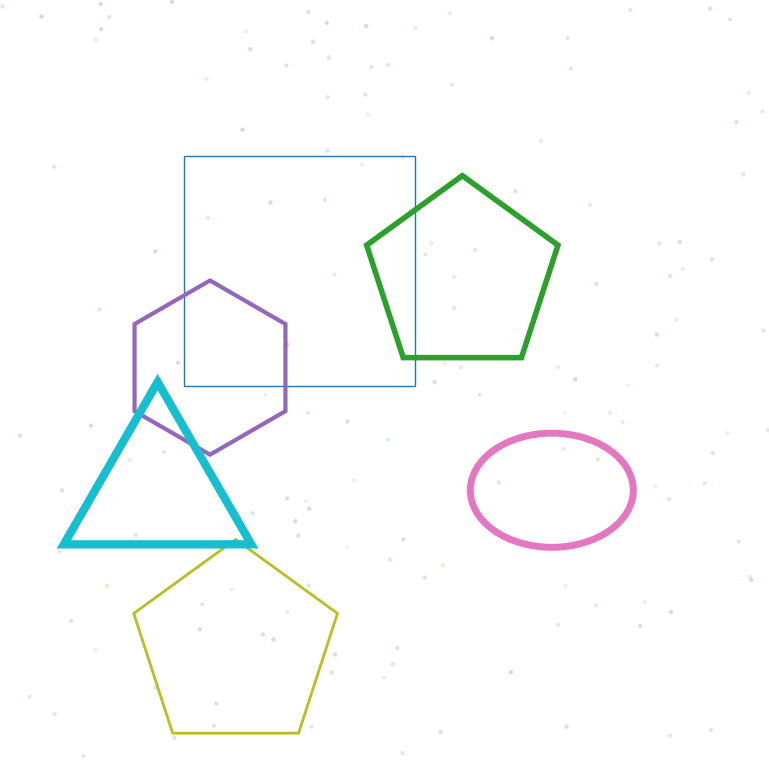[{"shape": "square", "thickness": 0.5, "radius": 0.75, "center": [0.389, 0.648]}, {"shape": "pentagon", "thickness": 2, "radius": 0.65, "center": [0.6, 0.641]}, {"shape": "hexagon", "thickness": 1.5, "radius": 0.57, "center": [0.273, 0.523]}, {"shape": "oval", "thickness": 2.5, "radius": 0.53, "center": [0.717, 0.363]}, {"shape": "pentagon", "thickness": 1, "radius": 0.7, "center": [0.306, 0.16]}, {"shape": "triangle", "thickness": 3, "radius": 0.7, "center": [0.205, 0.363]}]